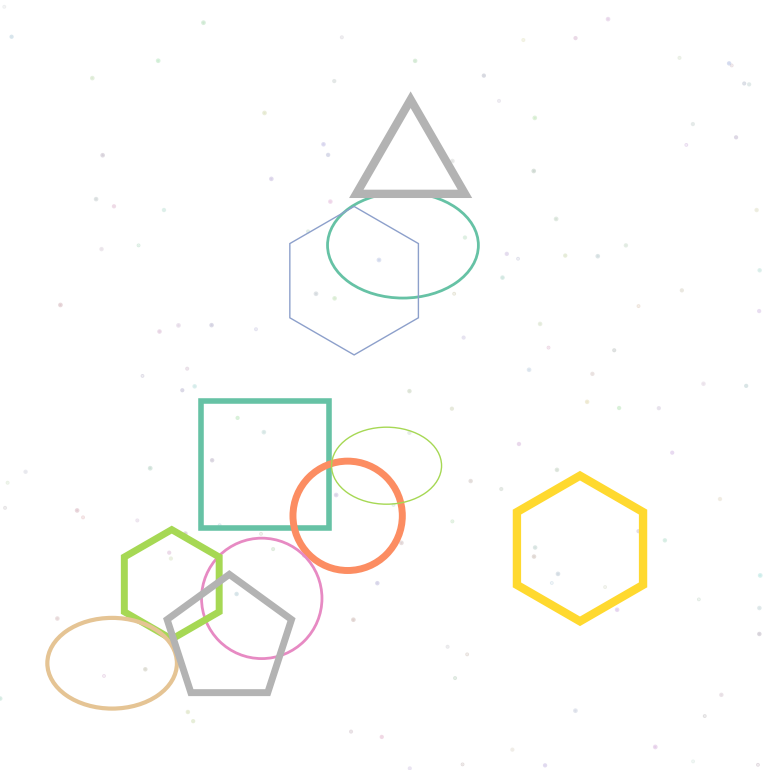[{"shape": "oval", "thickness": 1, "radius": 0.49, "center": [0.523, 0.681]}, {"shape": "square", "thickness": 2, "radius": 0.41, "center": [0.344, 0.397]}, {"shape": "circle", "thickness": 2.5, "radius": 0.36, "center": [0.451, 0.33]}, {"shape": "hexagon", "thickness": 0.5, "radius": 0.48, "center": [0.46, 0.635]}, {"shape": "circle", "thickness": 1, "radius": 0.39, "center": [0.34, 0.223]}, {"shape": "oval", "thickness": 0.5, "radius": 0.36, "center": [0.502, 0.395]}, {"shape": "hexagon", "thickness": 2.5, "radius": 0.36, "center": [0.223, 0.241]}, {"shape": "hexagon", "thickness": 3, "radius": 0.47, "center": [0.753, 0.288]}, {"shape": "oval", "thickness": 1.5, "radius": 0.42, "center": [0.146, 0.139]}, {"shape": "pentagon", "thickness": 2.5, "radius": 0.42, "center": [0.298, 0.169]}, {"shape": "triangle", "thickness": 3, "radius": 0.41, "center": [0.533, 0.789]}]